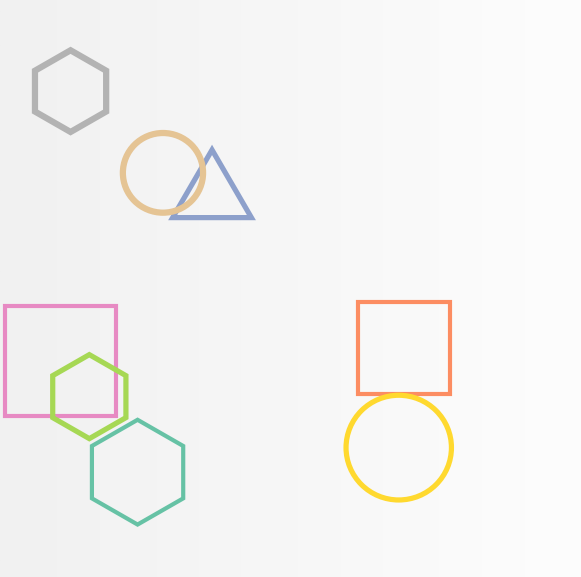[{"shape": "hexagon", "thickness": 2, "radius": 0.45, "center": [0.237, 0.182]}, {"shape": "square", "thickness": 2, "radius": 0.4, "center": [0.695, 0.397]}, {"shape": "triangle", "thickness": 2.5, "radius": 0.39, "center": [0.365, 0.661]}, {"shape": "square", "thickness": 2, "radius": 0.48, "center": [0.104, 0.374]}, {"shape": "hexagon", "thickness": 2.5, "radius": 0.36, "center": [0.154, 0.312]}, {"shape": "circle", "thickness": 2.5, "radius": 0.45, "center": [0.686, 0.224]}, {"shape": "circle", "thickness": 3, "radius": 0.34, "center": [0.28, 0.7]}, {"shape": "hexagon", "thickness": 3, "radius": 0.35, "center": [0.121, 0.841]}]